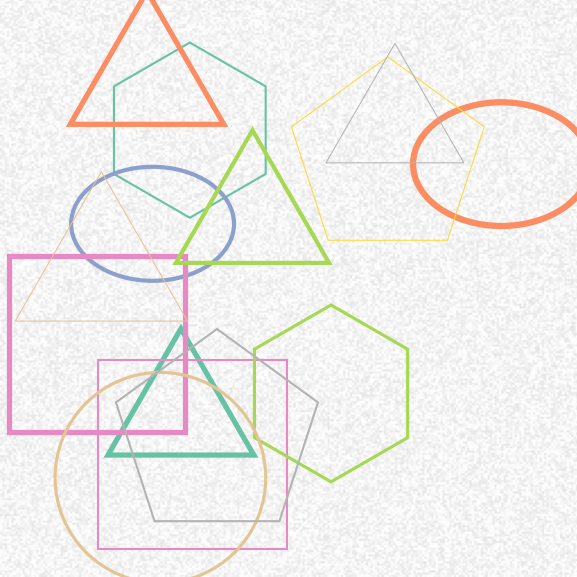[{"shape": "hexagon", "thickness": 1, "radius": 0.76, "center": [0.329, 0.774]}, {"shape": "triangle", "thickness": 2.5, "radius": 0.73, "center": [0.313, 0.284]}, {"shape": "triangle", "thickness": 2.5, "radius": 0.77, "center": [0.255, 0.861]}, {"shape": "oval", "thickness": 3, "radius": 0.77, "center": [0.868, 0.715]}, {"shape": "oval", "thickness": 2, "radius": 0.71, "center": [0.264, 0.612]}, {"shape": "square", "thickness": 1, "radius": 0.82, "center": [0.333, 0.212]}, {"shape": "square", "thickness": 2.5, "radius": 0.76, "center": [0.168, 0.403]}, {"shape": "hexagon", "thickness": 1.5, "radius": 0.77, "center": [0.573, 0.318]}, {"shape": "triangle", "thickness": 2, "radius": 0.77, "center": [0.437, 0.62]}, {"shape": "pentagon", "thickness": 0.5, "radius": 0.88, "center": [0.672, 0.725]}, {"shape": "circle", "thickness": 1.5, "radius": 0.91, "center": [0.278, 0.172]}, {"shape": "triangle", "thickness": 0.5, "radius": 0.86, "center": [0.176, 0.529]}, {"shape": "pentagon", "thickness": 1, "radius": 0.92, "center": [0.376, 0.245]}, {"shape": "triangle", "thickness": 0.5, "radius": 0.69, "center": [0.684, 0.786]}]